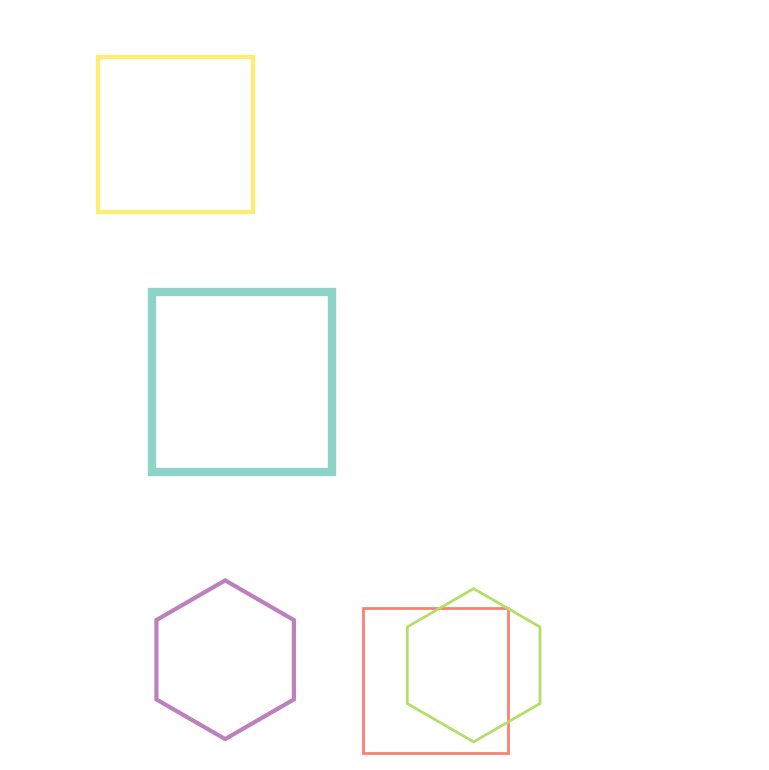[{"shape": "square", "thickness": 3, "radius": 0.58, "center": [0.314, 0.504]}, {"shape": "square", "thickness": 1, "radius": 0.47, "center": [0.566, 0.116]}, {"shape": "hexagon", "thickness": 1, "radius": 0.5, "center": [0.615, 0.136]}, {"shape": "hexagon", "thickness": 1.5, "radius": 0.52, "center": [0.292, 0.143]}, {"shape": "square", "thickness": 1.5, "radius": 0.5, "center": [0.228, 0.826]}]